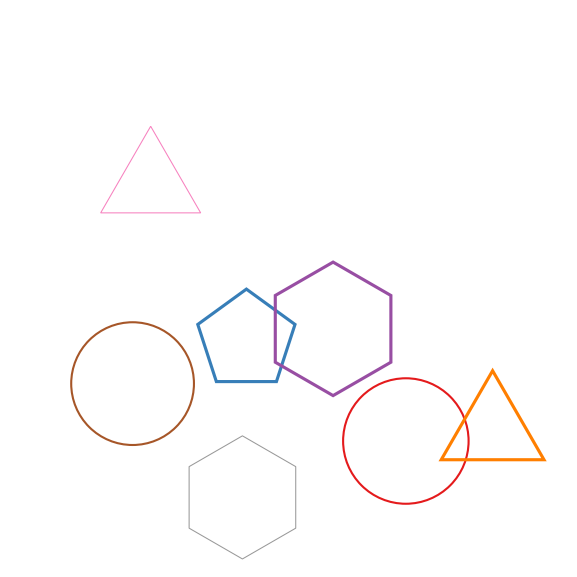[{"shape": "circle", "thickness": 1, "radius": 0.54, "center": [0.703, 0.235]}, {"shape": "pentagon", "thickness": 1.5, "radius": 0.44, "center": [0.427, 0.41]}, {"shape": "hexagon", "thickness": 1.5, "radius": 0.58, "center": [0.577, 0.43]}, {"shape": "triangle", "thickness": 1.5, "radius": 0.51, "center": [0.853, 0.254]}, {"shape": "circle", "thickness": 1, "radius": 0.53, "center": [0.23, 0.335]}, {"shape": "triangle", "thickness": 0.5, "radius": 0.5, "center": [0.261, 0.681]}, {"shape": "hexagon", "thickness": 0.5, "radius": 0.53, "center": [0.42, 0.138]}]